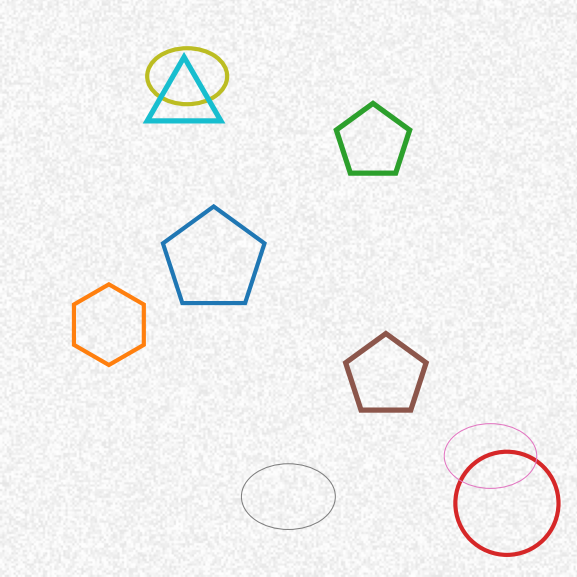[{"shape": "pentagon", "thickness": 2, "radius": 0.46, "center": [0.37, 0.549]}, {"shape": "hexagon", "thickness": 2, "radius": 0.35, "center": [0.189, 0.437]}, {"shape": "pentagon", "thickness": 2.5, "radius": 0.33, "center": [0.646, 0.753]}, {"shape": "circle", "thickness": 2, "radius": 0.45, "center": [0.878, 0.128]}, {"shape": "pentagon", "thickness": 2.5, "radius": 0.37, "center": [0.668, 0.348]}, {"shape": "oval", "thickness": 0.5, "radius": 0.4, "center": [0.849, 0.209]}, {"shape": "oval", "thickness": 0.5, "radius": 0.41, "center": [0.499, 0.139]}, {"shape": "oval", "thickness": 2, "radius": 0.35, "center": [0.324, 0.867]}, {"shape": "triangle", "thickness": 2.5, "radius": 0.37, "center": [0.319, 0.827]}]